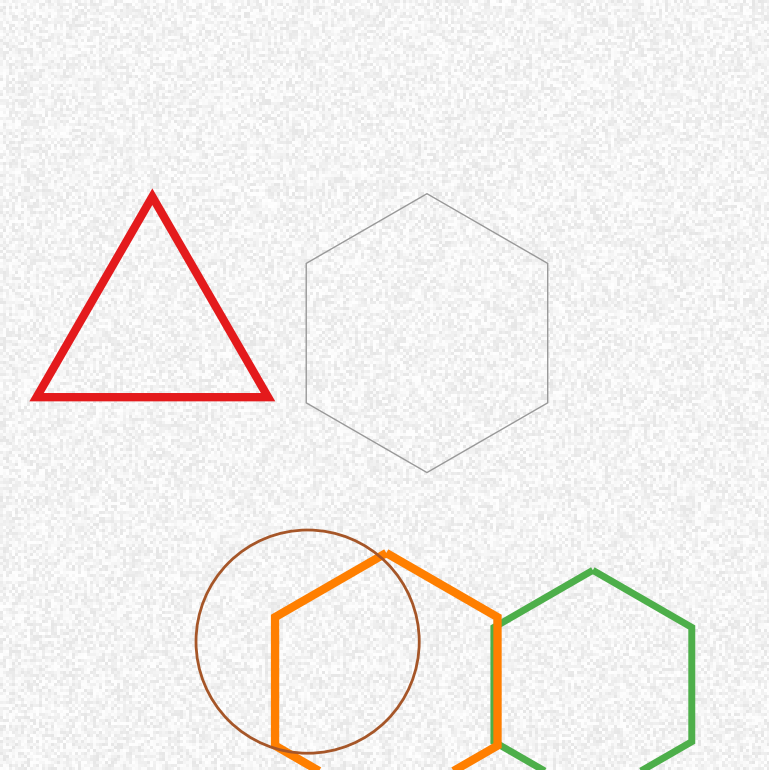[{"shape": "triangle", "thickness": 3, "radius": 0.87, "center": [0.198, 0.571]}, {"shape": "hexagon", "thickness": 2.5, "radius": 0.74, "center": [0.77, 0.111]}, {"shape": "hexagon", "thickness": 3, "radius": 0.83, "center": [0.502, 0.115]}, {"shape": "circle", "thickness": 1, "radius": 0.72, "center": [0.4, 0.167]}, {"shape": "hexagon", "thickness": 0.5, "radius": 0.91, "center": [0.555, 0.567]}]